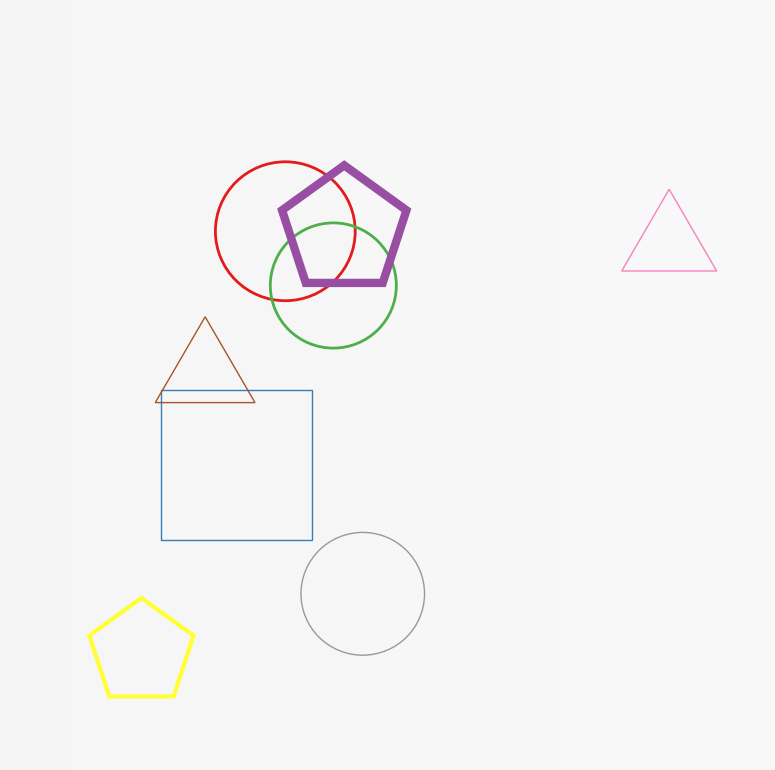[{"shape": "circle", "thickness": 1, "radius": 0.45, "center": [0.368, 0.7]}, {"shape": "square", "thickness": 0.5, "radius": 0.49, "center": [0.305, 0.396]}, {"shape": "circle", "thickness": 1, "radius": 0.41, "center": [0.43, 0.629]}, {"shape": "pentagon", "thickness": 3, "radius": 0.42, "center": [0.444, 0.701]}, {"shape": "pentagon", "thickness": 1.5, "radius": 0.35, "center": [0.183, 0.153]}, {"shape": "triangle", "thickness": 0.5, "radius": 0.37, "center": [0.265, 0.514]}, {"shape": "triangle", "thickness": 0.5, "radius": 0.35, "center": [0.863, 0.683]}, {"shape": "circle", "thickness": 0.5, "radius": 0.4, "center": [0.468, 0.229]}]